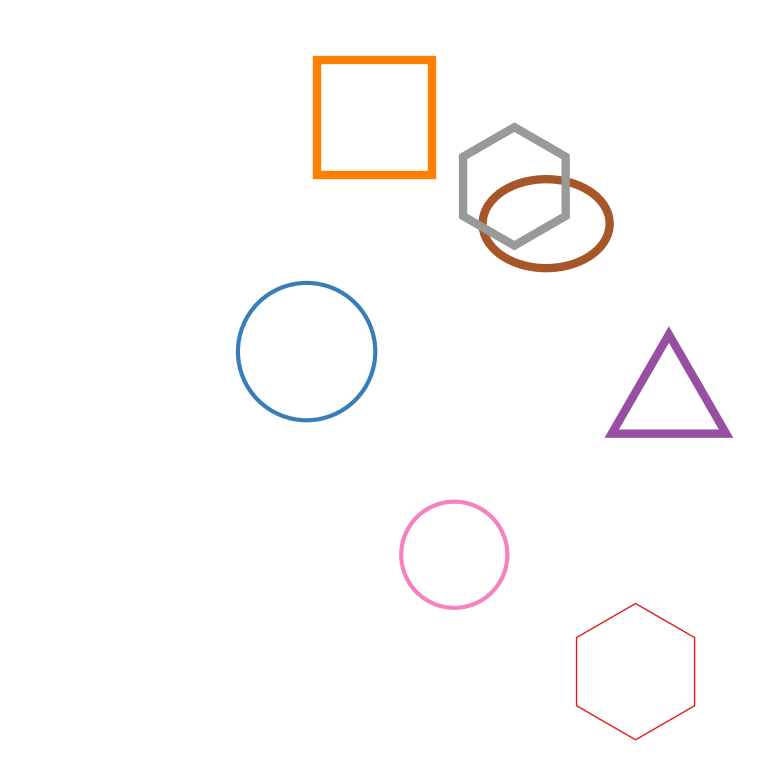[{"shape": "hexagon", "thickness": 0.5, "radius": 0.44, "center": [0.825, 0.128]}, {"shape": "circle", "thickness": 1.5, "radius": 0.45, "center": [0.398, 0.543]}, {"shape": "triangle", "thickness": 3, "radius": 0.43, "center": [0.869, 0.48]}, {"shape": "square", "thickness": 3, "radius": 0.37, "center": [0.486, 0.847]}, {"shape": "oval", "thickness": 3, "radius": 0.41, "center": [0.709, 0.71]}, {"shape": "circle", "thickness": 1.5, "radius": 0.34, "center": [0.59, 0.28]}, {"shape": "hexagon", "thickness": 3, "radius": 0.38, "center": [0.668, 0.758]}]